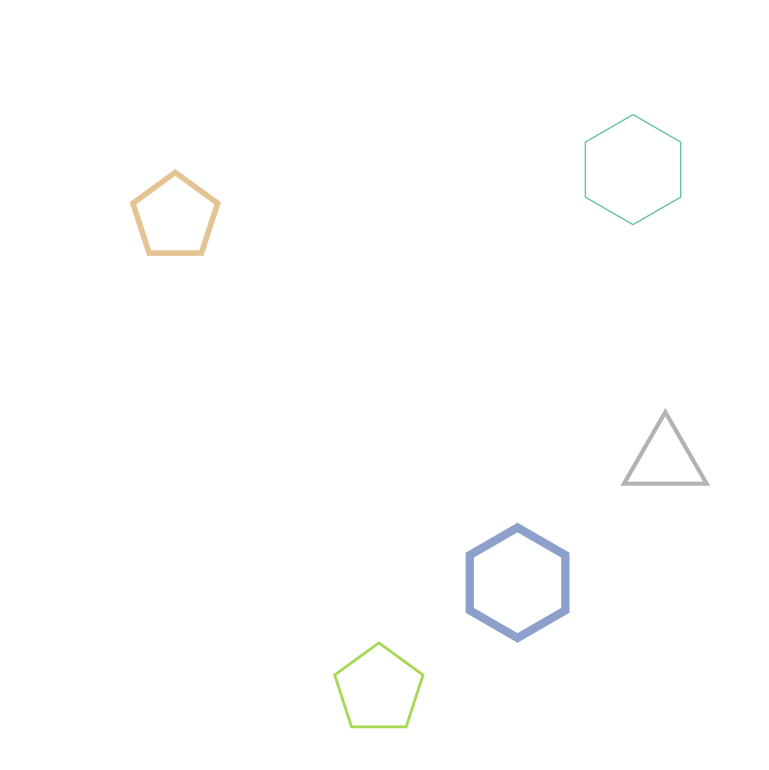[{"shape": "hexagon", "thickness": 0.5, "radius": 0.36, "center": [0.822, 0.78]}, {"shape": "hexagon", "thickness": 3, "radius": 0.36, "center": [0.672, 0.243]}, {"shape": "pentagon", "thickness": 1, "radius": 0.3, "center": [0.492, 0.105]}, {"shape": "pentagon", "thickness": 2, "radius": 0.29, "center": [0.228, 0.718]}, {"shape": "triangle", "thickness": 1.5, "radius": 0.31, "center": [0.864, 0.403]}]